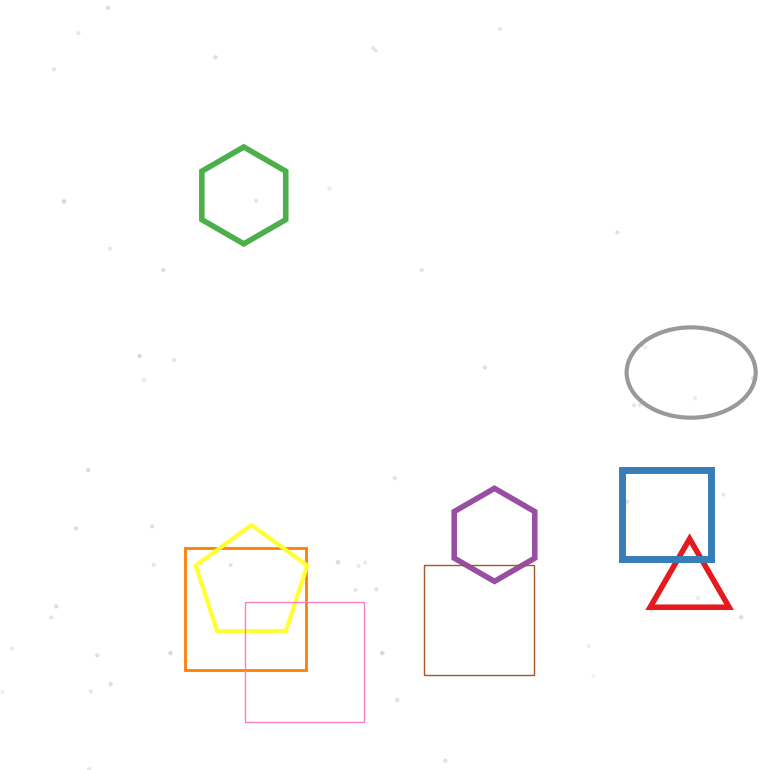[{"shape": "triangle", "thickness": 2, "radius": 0.3, "center": [0.896, 0.241]}, {"shape": "square", "thickness": 2.5, "radius": 0.29, "center": [0.866, 0.331]}, {"shape": "hexagon", "thickness": 2, "radius": 0.31, "center": [0.317, 0.746]}, {"shape": "hexagon", "thickness": 2, "radius": 0.3, "center": [0.642, 0.305]}, {"shape": "square", "thickness": 1, "radius": 0.39, "center": [0.319, 0.209]}, {"shape": "pentagon", "thickness": 1.5, "radius": 0.38, "center": [0.327, 0.242]}, {"shape": "square", "thickness": 0.5, "radius": 0.36, "center": [0.622, 0.194]}, {"shape": "square", "thickness": 0.5, "radius": 0.39, "center": [0.396, 0.14]}, {"shape": "oval", "thickness": 1.5, "radius": 0.42, "center": [0.898, 0.516]}]